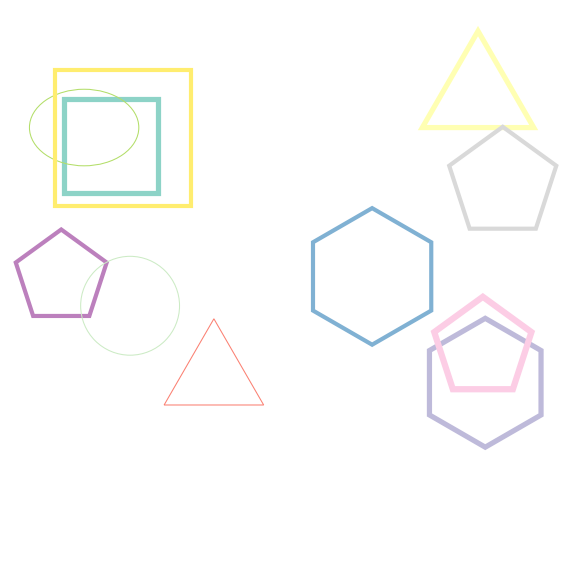[{"shape": "square", "thickness": 2.5, "radius": 0.4, "center": [0.192, 0.746]}, {"shape": "triangle", "thickness": 2.5, "radius": 0.56, "center": [0.828, 0.834]}, {"shape": "hexagon", "thickness": 2.5, "radius": 0.56, "center": [0.84, 0.336]}, {"shape": "triangle", "thickness": 0.5, "radius": 0.5, "center": [0.37, 0.348]}, {"shape": "hexagon", "thickness": 2, "radius": 0.59, "center": [0.644, 0.52]}, {"shape": "oval", "thickness": 0.5, "radius": 0.47, "center": [0.146, 0.778]}, {"shape": "pentagon", "thickness": 3, "radius": 0.44, "center": [0.836, 0.397]}, {"shape": "pentagon", "thickness": 2, "radius": 0.49, "center": [0.871, 0.682]}, {"shape": "pentagon", "thickness": 2, "radius": 0.41, "center": [0.106, 0.519]}, {"shape": "circle", "thickness": 0.5, "radius": 0.43, "center": [0.225, 0.47]}, {"shape": "square", "thickness": 2, "radius": 0.59, "center": [0.212, 0.76]}]